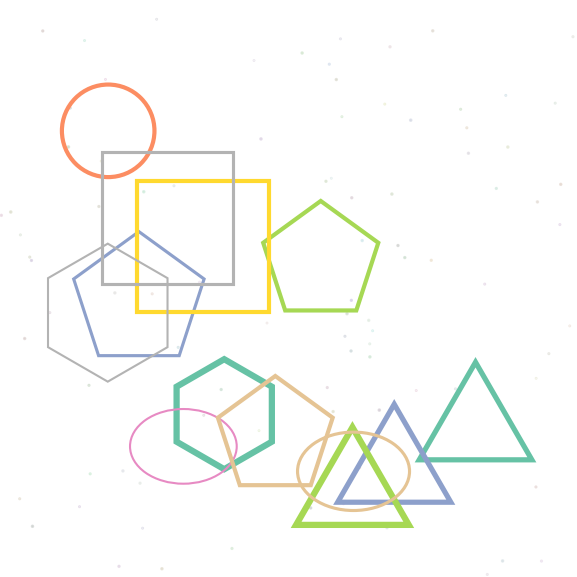[{"shape": "triangle", "thickness": 2.5, "radius": 0.56, "center": [0.823, 0.259]}, {"shape": "hexagon", "thickness": 3, "radius": 0.48, "center": [0.388, 0.282]}, {"shape": "circle", "thickness": 2, "radius": 0.4, "center": [0.187, 0.773]}, {"shape": "triangle", "thickness": 2.5, "radius": 0.57, "center": [0.683, 0.186]}, {"shape": "pentagon", "thickness": 1.5, "radius": 0.59, "center": [0.24, 0.479]}, {"shape": "oval", "thickness": 1, "radius": 0.46, "center": [0.318, 0.226]}, {"shape": "pentagon", "thickness": 2, "radius": 0.52, "center": [0.555, 0.546]}, {"shape": "triangle", "thickness": 3, "radius": 0.56, "center": [0.61, 0.147]}, {"shape": "square", "thickness": 2, "radius": 0.57, "center": [0.351, 0.572]}, {"shape": "oval", "thickness": 1.5, "radius": 0.48, "center": [0.612, 0.183]}, {"shape": "pentagon", "thickness": 2, "radius": 0.52, "center": [0.477, 0.244]}, {"shape": "hexagon", "thickness": 1, "radius": 0.6, "center": [0.187, 0.458]}, {"shape": "square", "thickness": 1.5, "radius": 0.57, "center": [0.29, 0.621]}]